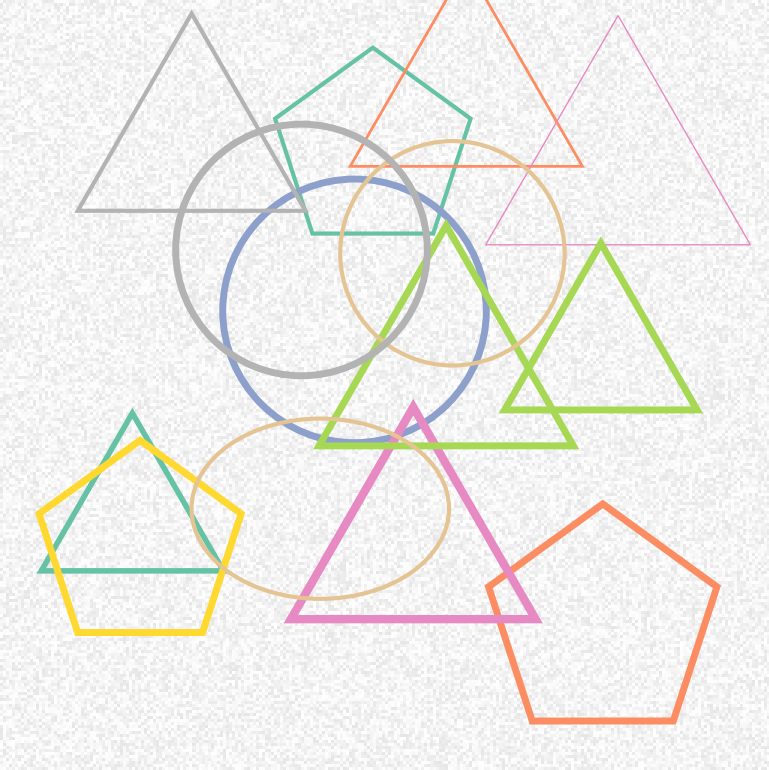[{"shape": "triangle", "thickness": 2, "radius": 0.68, "center": [0.172, 0.327]}, {"shape": "pentagon", "thickness": 1.5, "radius": 0.67, "center": [0.484, 0.805]}, {"shape": "triangle", "thickness": 1, "radius": 0.87, "center": [0.606, 0.871]}, {"shape": "pentagon", "thickness": 2.5, "radius": 0.78, "center": [0.783, 0.19]}, {"shape": "circle", "thickness": 2.5, "radius": 0.86, "center": [0.46, 0.596]}, {"shape": "triangle", "thickness": 3, "radius": 0.92, "center": [0.537, 0.288]}, {"shape": "triangle", "thickness": 0.5, "radius": 0.99, "center": [0.803, 0.781]}, {"shape": "triangle", "thickness": 2.5, "radius": 0.95, "center": [0.579, 0.516]}, {"shape": "triangle", "thickness": 2.5, "radius": 0.72, "center": [0.78, 0.54]}, {"shape": "pentagon", "thickness": 2.5, "radius": 0.69, "center": [0.182, 0.29]}, {"shape": "oval", "thickness": 1.5, "radius": 0.84, "center": [0.416, 0.339]}, {"shape": "circle", "thickness": 1.5, "radius": 0.73, "center": [0.588, 0.671]}, {"shape": "circle", "thickness": 2.5, "radius": 0.82, "center": [0.392, 0.675]}, {"shape": "triangle", "thickness": 1.5, "radius": 0.85, "center": [0.249, 0.812]}]